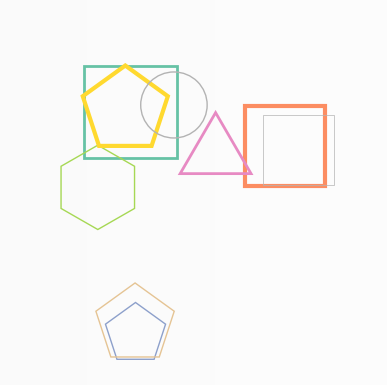[{"shape": "square", "thickness": 2, "radius": 0.6, "center": [0.337, 0.709]}, {"shape": "square", "thickness": 3, "radius": 0.52, "center": [0.736, 0.62]}, {"shape": "pentagon", "thickness": 1, "radius": 0.41, "center": [0.35, 0.133]}, {"shape": "triangle", "thickness": 2, "radius": 0.53, "center": [0.556, 0.602]}, {"shape": "hexagon", "thickness": 1, "radius": 0.55, "center": [0.252, 0.513]}, {"shape": "pentagon", "thickness": 3, "radius": 0.58, "center": [0.323, 0.714]}, {"shape": "pentagon", "thickness": 1, "radius": 0.53, "center": [0.349, 0.159]}, {"shape": "circle", "thickness": 1, "radius": 0.43, "center": [0.449, 0.727]}, {"shape": "square", "thickness": 0.5, "radius": 0.46, "center": [0.771, 0.611]}]